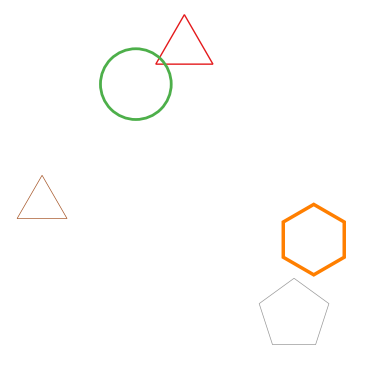[{"shape": "triangle", "thickness": 1, "radius": 0.43, "center": [0.479, 0.876]}, {"shape": "circle", "thickness": 2, "radius": 0.46, "center": [0.353, 0.781]}, {"shape": "hexagon", "thickness": 2.5, "radius": 0.46, "center": [0.815, 0.378]}, {"shape": "triangle", "thickness": 0.5, "radius": 0.37, "center": [0.109, 0.47]}, {"shape": "pentagon", "thickness": 0.5, "radius": 0.48, "center": [0.764, 0.182]}]